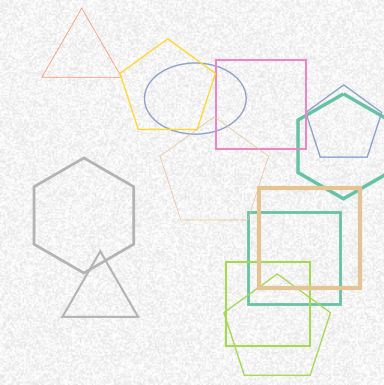[{"shape": "square", "thickness": 2, "radius": 0.6, "center": [0.764, 0.33]}, {"shape": "hexagon", "thickness": 2.5, "radius": 0.68, "center": [0.892, 0.62]}, {"shape": "triangle", "thickness": 0.5, "radius": 0.6, "center": [0.212, 0.859]}, {"shape": "pentagon", "thickness": 1, "radius": 0.52, "center": [0.893, 0.676]}, {"shape": "oval", "thickness": 1, "radius": 0.66, "center": [0.507, 0.744]}, {"shape": "square", "thickness": 1.5, "radius": 0.58, "center": [0.679, 0.729]}, {"shape": "pentagon", "thickness": 1, "radius": 0.73, "center": [0.72, 0.143]}, {"shape": "square", "thickness": 1.5, "radius": 0.55, "center": [0.696, 0.21]}, {"shape": "pentagon", "thickness": 1, "radius": 0.65, "center": [0.436, 0.769]}, {"shape": "square", "thickness": 3, "radius": 0.65, "center": [0.804, 0.382]}, {"shape": "pentagon", "thickness": 0.5, "radius": 0.74, "center": [0.557, 0.549]}, {"shape": "triangle", "thickness": 1.5, "radius": 0.57, "center": [0.26, 0.234]}, {"shape": "hexagon", "thickness": 2, "radius": 0.75, "center": [0.218, 0.44]}]